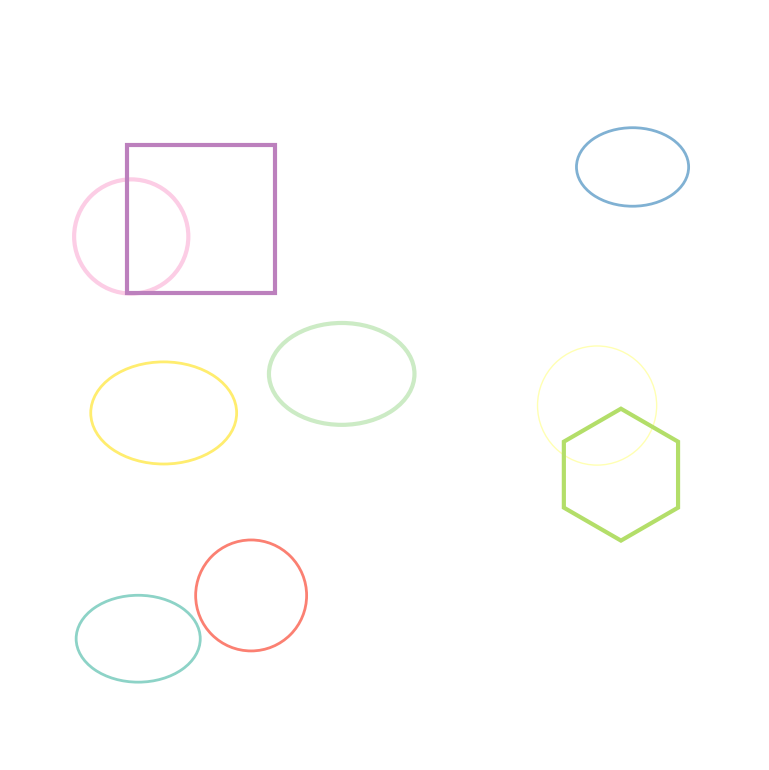[{"shape": "oval", "thickness": 1, "radius": 0.4, "center": [0.179, 0.17]}, {"shape": "circle", "thickness": 0.5, "radius": 0.39, "center": [0.775, 0.473]}, {"shape": "circle", "thickness": 1, "radius": 0.36, "center": [0.326, 0.227]}, {"shape": "oval", "thickness": 1, "radius": 0.36, "center": [0.821, 0.783]}, {"shape": "hexagon", "thickness": 1.5, "radius": 0.43, "center": [0.806, 0.384]}, {"shape": "circle", "thickness": 1.5, "radius": 0.37, "center": [0.17, 0.693]}, {"shape": "square", "thickness": 1.5, "radius": 0.48, "center": [0.261, 0.716]}, {"shape": "oval", "thickness": 1.5, "radius": 0.47, "center": [0.444, 0.514]}, {"shape": "oval", "thickness": 1, "radius": 0.47, "center": [0.213, 0.464]}]